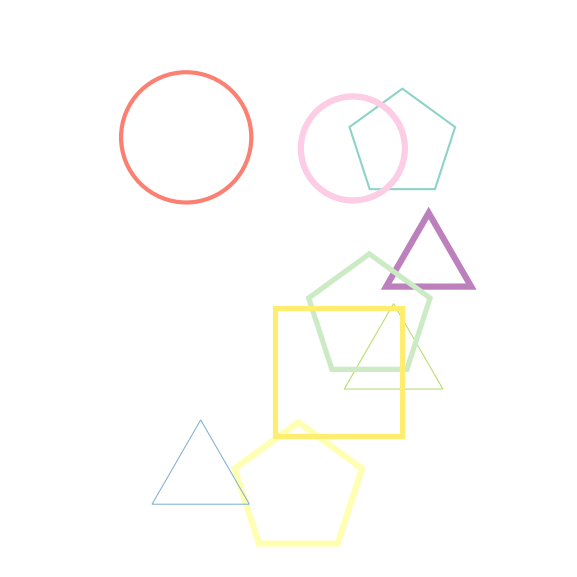[{"shape": "pentagon", "thickness": 1, "radius": 0.48, "center": [0.697, 0.749]}, {"shape": "pentagon", "thickness": 3, "radius": 0.58, "center": [0.517, 0.152]}, {"shape": "circle", "thickness": 2, "radius": 0.56, "center": [0.322, 0.761]}, {"shape": "triangle", "thickness": 0.5, "radius": 0.49, "center": [0.348, 0.175]}, {"shape": "triangle", "thickness": 0.5, "radius": 0.49, "center": [0.682, 0.375]}, {"shape": "circle", "thickness": 3, "radius": 0.45, "center": [0.611, 0.742]}, {"shape": "triangle", "thickness": 3, "radius": 0.43, "center": [0.742, 0.545]}, {"shape": "pentagon", "thickness": 2.5, "radius": 0.55, "center": [0.64, 0.449]}, {"shape": "square", "thickness": 2.5, "radius": 0.55, "center": [0.586, 0.355]}]